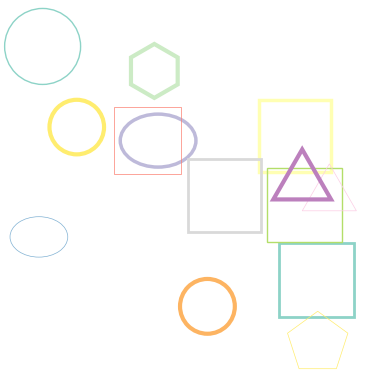[{"shape": "circle", "thickness": 1, "radius": 0.49, "center": [0.111, 0.879]}, {"shape": "square", "thickness": 2, "radius": 0.49, "center": [0.823, 0.273]}, {"shape": "square", "thickness": 2.5, "radius": 0.47, "center": [0.766, 0.647]}, {"shape": "oval", "thickness": 2.5, "radius": 0.49, "center": [0.411, 0.635]}, {"shape": "square", "thickness": 0.5, "radius": 0.44, "center": [0.384, 0.635]}, {"shape": "oval", "thickness": 0.5, "radius": 0.37, "center": [0.101, 0.385]}, {"shape": "circle", "thickness": 3, "radius": 0.36, "center": [0.539, 0.204]}, {"shape": "square", "thickness": 1, "radius": 0.48, "center": [0.791, 0.467]}, {"shape": "triangle", "thickness": 0.5, "radius": 0.41, "center": [0.855, 0.493]}, {"shape": "square", "thickness": 2, "radius": 0.47, "center": [0.583, 0.492]}, {"shape": "triangle", "thickness": 3, "radius": 0.43, "center": [0.785, 0.525]}, {"shape": "hexagon", "thickness": 3, "radius": 0.35, "center": [0.401, 0.816]}, {"shape": "circle", "thickness": 3, "radius": 0.35, "center": [0.199, 0.67]}, {"shape": "pentagon", "thickness": 0.5, "radius": 0.41, "center": [0.825, 0.109]}]